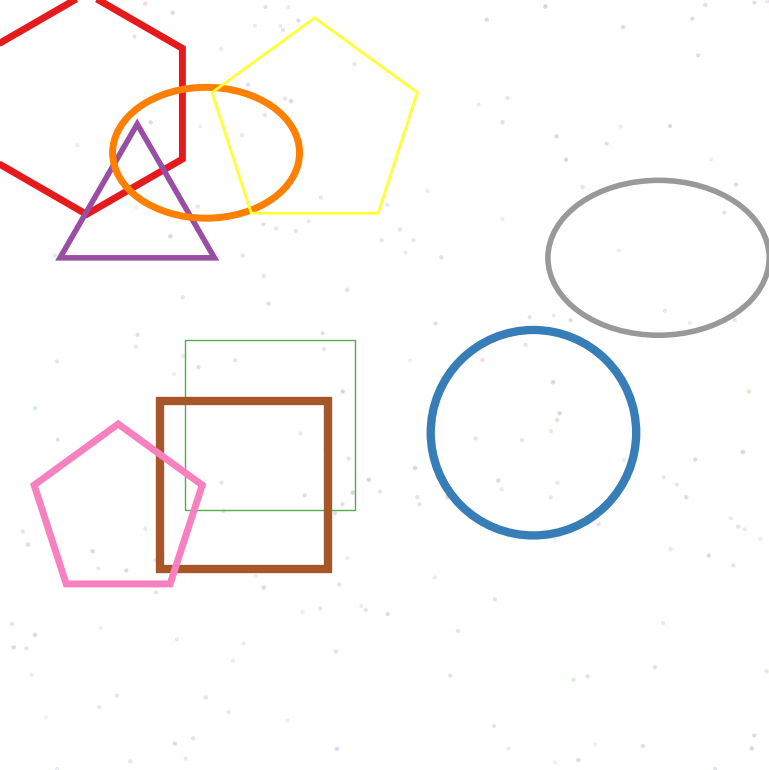[{"shape": "hexagon", "thickness": 2.5, "radius": 0.72, "center": [0.112, 0.865]}, {"shape": "circle", "thickness": 3, "radius": 0.67, "center": [0.693, 0.438]}, {"shape": "square", "thickness": 0.5, "radius": 0.55, "center": [0.351, 0.448]}, {"shape": "triangle", "thickness": 2, "radius": 0.58, "center": [0.178, 0.723]}, {"shape": "oval", "thickness": 2.5, "radius": 0.61, "center": [0.268, 0.802]}, {"shape": "pentagon", "thickness": 1, "radius": 0.7, "center": [0.409, 0.837]}, {"shape": "square", "thickness": 3, "radius": 0.55, "center": [0.317, 0.37]}, {"shape": "pentagon", "thickness": 2.5, "radius": 0.57, "center": [0.154, 0.335]}, {"shape": "oval", "thickness": 2, "radius": 0.72, "center": [0.855, 0.665]}]